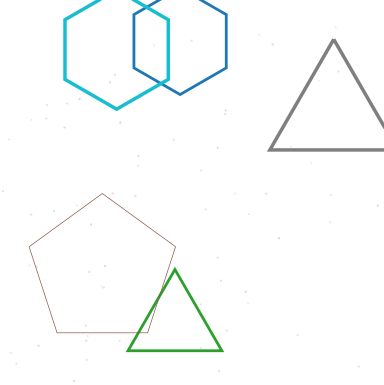[{"shape": "hexagon", "thickness": 2, "radius": 0.69, "center": [0.468, 0.893]}, {"shape": "triangle", "thickness": 2, "radius": 0.7, "center": [0.454, 0.159]}, {"shape": "pentagon", "thickness": 0.5, "radius": 1.0, "center": [0.266, 0.297]}, {"shape": "triangle", "thickness": 2.5, "radius": 0.96, "center": [0.867, 0.706]}, {"shape": "hexagon", "thickness": 2.5, "radius": 0.77, "center": [0.303, 0.871]}]